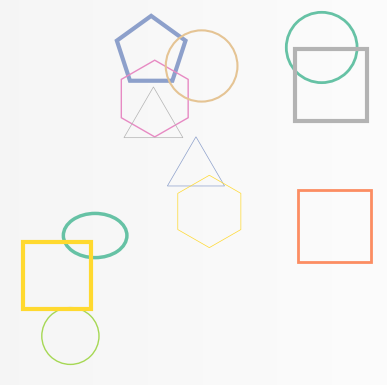[{"shape": "circle", "thickness": 2, "radius": 0.46, "center": [0.83, 0.877]}, {"shape": "oval", "thickness": 2.5, "radius": 0.41, "center": [0.246, 0.388]}, {"shape": "square", "thickness": 2, "radius": 0.47, "center": [0.863, 0.412]}, {"shape": "triangle", "thickness": 0.5, "radius": 0.43, "center": [0.506, 0.56]}, {"shape": "pentagon", "thickness": 3, "radius": 0.47, "center": [0.39, 0.866]}, {"shape": "hexagon", "thickness": 1, "radius": 0.5, "center": [0.399, 0.744]}, {"shape": "circle", "thickness": 1, "radius": 0.37, "center": [0.182, 0.127]}, {"shape": "hexagon", "thickness": 0.5, "radius": 0.47, "center": [0.54, 0.451]}, {"shape": "square", "thickness": 3, "radius": 0.44, "center": [0.147, 0.284]}, {"shape": "circle", "thickness": 1.5, "radius": 0.46, "center": [0.52, 0.829]}, {"shape": "square", "thickness": 3, "radius": 0.47, "center": [0.855, 0.78]}, {"shape": "triangle", "thickness": 0.5, "radius": 0.44, "center": [0.396, 0.686]}]